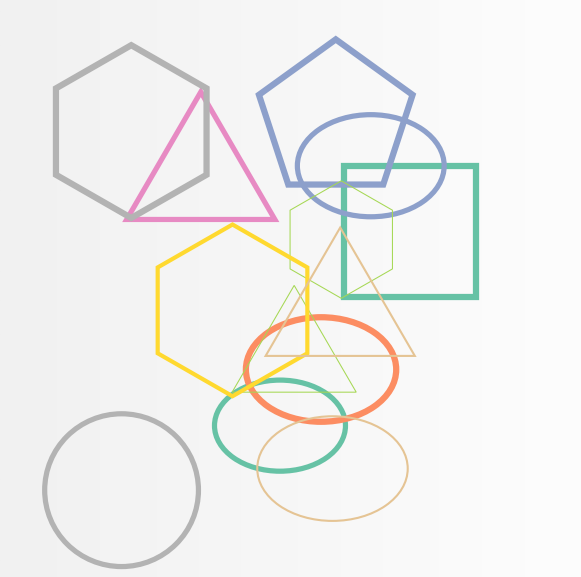[{"shape": "square", "thickness": 3, "radius": 0.57, "center": [0.706, 0.598]}, {"shape": "oval", "thickness": 2.5, "radius": 0.56, "center": [0.482, 0.262]}, {"shape": "oval", "thickness": 3, "radius": 0.65, "center": [0.552, 0.359]}, {"shape": "oval", "thickness": 2.5, "radius": 0.63, "center": [0.638, 0.712]}, {"shape": "pentagon", "thickness": 3, "radius": 0.69, "center": [0.578, 0.792]}, {"shape": "triangle", "thickness": 2.5, "radius": 0.74, "center": [0.345, 0.693]}, {"shape": "triangle", "thickness": 0.5, "radius": 0.62, "center": [0.506, 0.382]}, {"shape": "hexagon", "thickness": 0.5, "radius": 0.51, "center": [0.587, 0.584]}, {"shape": "hexagon", "thickness": 2, "radius": 0.74, "center": [0.4, 0.462]}, {"shape": "triangle", "thickness": 1, "radius": 0.74, "center": [0.585, 0.457]}, {"shape": "oval", "thickness": 1, "radius": 0.65, "center": [0.572, 0.188]}, {"shape": "hexagon", "thickness": 3, "radius": 0.75, "center": [0.226, 0.771]}, {"shape": "circle", "thickness": 2.5, "radius": 0.66, "center": [0.209, 0.15]}]